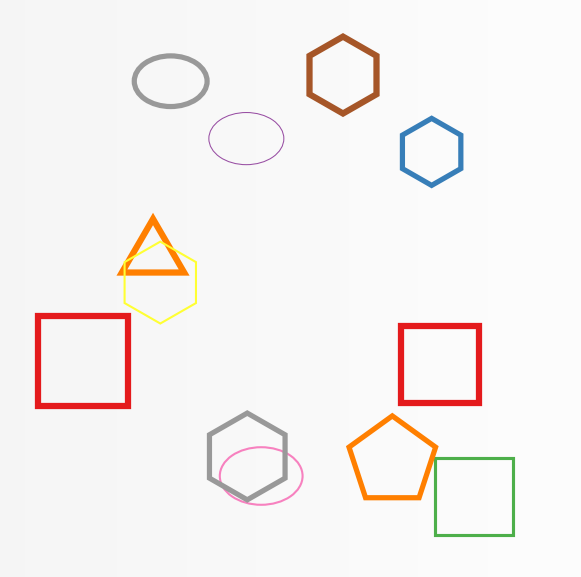[{"shape": "square", "thickness": 3, "radius": 0.39, "center": [0.142, 0.375]}, {"shape": "square", "thickness": 3, "radius": 0.33, "center": [0.757, 0.369]}, {"shape": "hexagon", "thickness": 2.5, "radius": 0.29, "center": [0.743, 0.736]}, {"shape": "square", "thickness": 1.5, "radius": 0.33, "center": [0.816, 0.14]}, {"shape": "oval", "thickness": 0.5, "radius": 0.32, "center": [0.424, 0.759]}, {"shape": "pentagon", "thickness": 2.5, "radius": 0.39, "center": [0.675, 0.201]}, {"shape": "triangle", "thickness": 3, "radius": 0.31, "center": [0.263, 0.558]}, {"shape": "hexagon", "thickness": 1, "radius": 0.35, "center": [0.276, 0.51]}, {"shape": "hexagon", "thickness": 3, "radius": 0.33, "center": [0.59, 0.869]}, {"shape": "oval", "thickness": 1, "radius": 0.36, "center": [0.449, 0.175]}, {"shape": "hexagon", "thickness": 2.5, "radius": 0.38, "center": [0.425, 0.209]}, {"shape": "oval", "thickness": 2.5, "radius": 0.31, "center": [0.294, 0.859]}]